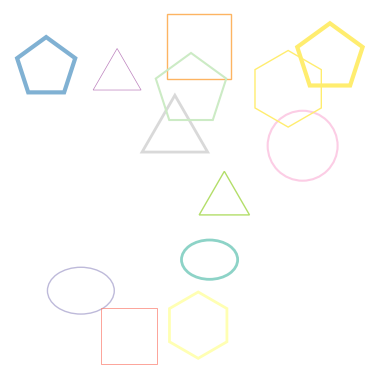[{"shape": "oval", "thickness": 2, "radius": 0.36, "center": [0.544, 0.326]}, {"shape": "hexagon", "thickness": 2, "radius": 0.43, "center": [0.515, 0.155]}, {"shape": "oval", "thickness": 1, "radius": 0.43, "center": [0.21, 0.245]}, {"shape": "square", "thickness": 0.5, "radius": 0.36, "center": [0.336, 0.128]}, {"shape": "pentagon", "thickness": 3, "radius": 0.4, "center": [0.12, 0.824]}, {"shape": "square", "thickness": 1, "radius": 0.42, "center": [0.517, 0.879]}, {"shape": "triangle", "thickness": 1, "radius": 0.38, "center": [0.583, 0.48]}, {"shape": "circle", "thickness": 1.5, "radius": 0.45, "center": [0.786, 0.621]}, {"shape": "triangle", "thickness": 2, "radius": 0.49, "center": [0.454, 0.654]}, {"shape": "triangle", "thickness": 0.5, "radius": 0.36, "center": [0.304, 0.802]}, {"shape": "pentagon", "thickness": 1.5, "radius": 0.48, "center": [0.496, 0.766]}, {"shape": "hexagon", "thickness": 1, "radius": 0.5, "center": [0.748, 0.769]}, {"shape": "pentagon", "thickness": 3, "radius": 0.45, "center": [0.857, 0.85]}]